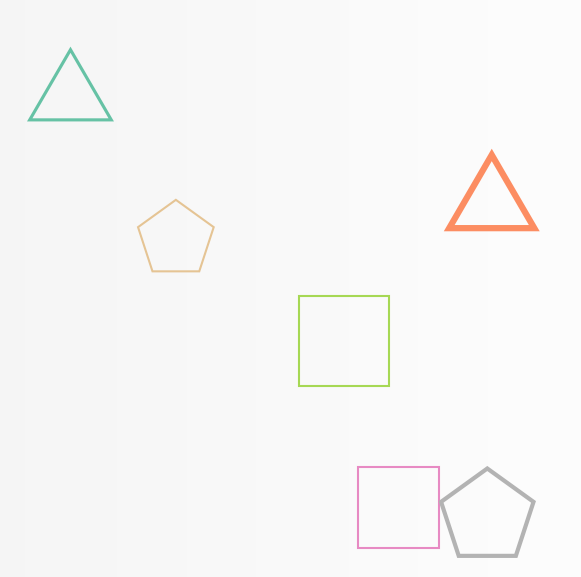[{"shape": "triangle", "thickness": 1.5, "radius": 0.4, "center": [0.121, 0.832]}, {"shape": "triangle", "thickness": 3, "radius": 0.42, "center": [0.846, 0.646]}, {"shape": "square", "thickness": 1, "radius": 0.35, "center": [0.685, 0.12]}, {"shape": "square", "thickness": 1, "radius": 0.39, "center": [0.592, 0.408]}, {"shape": "pentagon", "thickness": 1, "radius": 0.34, "center": [0.303, 0.585]}, {"shape": "pentagon", "thickness": 2, "radius": 0.42, "center": [0.838, 0.104]}]